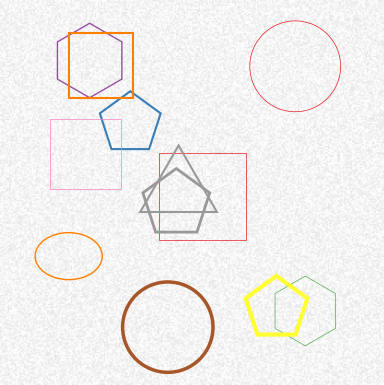[{"shape": "circle", "thickness": 0.5, "radius": 0.59, "center": [0.767, 0.828]}, {"shape": "square", "thickness": 0.5, "radius": 0.56, "center": [0.525, 0.49]}, {"shape": "pentagon", "thickness": 1.5, "radius": 0.42, "center": [0.338, 0.68]}, {"shape": "hexagon", "thickness": 0.5, "radius": 0.45, "center": [0.793, 0.192]}, {"shape": "hexagon", "thickness": 1, "radius": 0.48, "center": [0.233, 0.843]}, {"shape": "square", "thickness": 1.5, "radius": 0.42, "center": [0.263, 0.83]}, {"shape": "oval", "thickness": 1, "radius": 0.44, "center": [0.178, 0.335]}, {"shape": "pentagon", "thickness": 3, "radius": 0.42, "center": [0.718, 0.199]}, {"shape": "circle", "thickness": 2.5, "radius": 0.59, "center": [0.436, 0.15]}, {"shape": "square", "thickness": 0.5, "radius": 0.46, "center": [0.221, 0.6]}, {"shape": "triangle", "thickness": 1.5, "radius": 0.58, "center": [0.464, 0.507]}, {"shape": "pentagon", "thickness": 2, "radius": 0.46, "center": [0.458, 0.471]}]